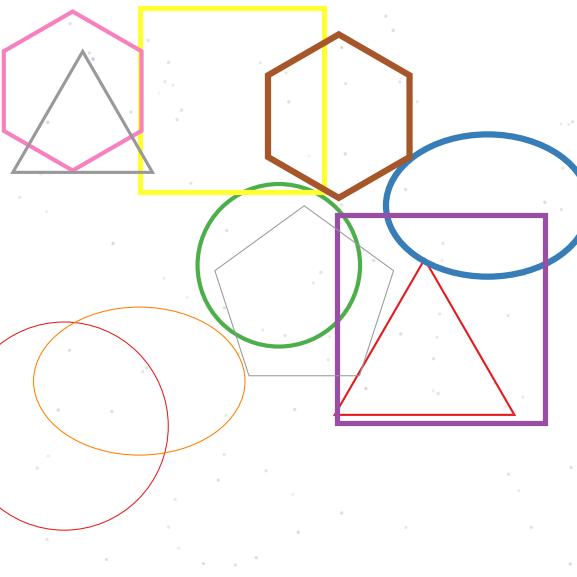[{"shape": "circle", "thickness": 0.5, "radius": 0.9, "center": [0.111, 0.261]}, {"shape": "triangle", "thickness": 1, "radius": 0.9, "center": [0.735, 0.371]}, {"shape": "oval", "thickness": 3, "radius": 0.88, "center": [0.844, 0.643]}, {"shape": "circle", "thickness": 2, "radius": 0.7, "center": [0.483, 0.54]}, {"shape": "square", "thickness": 2.5, "radius": 0.9, "center": [0.764, 0.447]}, {"shape": "oval", "thickness": 0.5, "radius": 0.92, "center": [0.241, 0.339]}, {"shape": "square", "thickness": 2.5, "radius": 0.8, "center": [0.401, 0.826]}, {"shape": "hexagon", "thickness": 3, "radius": 0.71, "center": [0.587, 0.798]}, {"shape": "hexagon", "thickness": 2, "radius": 0.69, "center": [0.126, 0.841]}, {"shape": "triangle", "thickness": 1.5, "radius": 0.7, "center": [0.143, 0.77]}, {"shape": "pentagon", "thickness": 0.5, "radius": 0.81, "center": [0.527, 0.48]}]